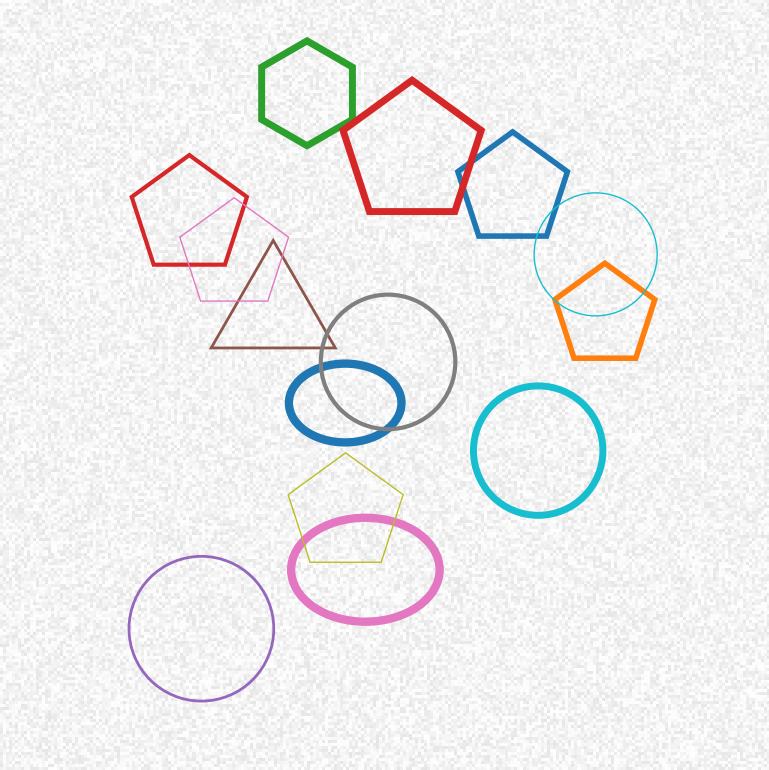[{"shape": "pentagon", "thickness": 2, "radius": 0.37, "center": [0.666, 0.754]}, {"shape": "oval", "thickness": 3, "radius": 0.37, "center": [0.448, 0.477]}, {"shape": "pentagon", "thickness": 2, "radius": 0.34, "center": [0.786, 0.59]}, {"shape": "hexagon", "thickness": 2.5, "radius": 0.34, "center": [0.399, 0.879]}, {"shape": "pentagon", "thickness": 2.5, "radius": 0.47, "center": [0.535, 0.802]}, {"shape": "pentagon", "thickness": 1.5, "radius": 0.39, "center": [0.246, 0.72]}, {"shape": "circle", "thickness": 1, "radius": 0.47, "center": [0.262, 0.183]}, {"shape": "triangle", "thickness": 1, "radius": 0.47, "center": [0.355, 0.595]}, {"shape": "oval", "thickness": 3, "radius": 0.48, "center": [0.475, 0.26]}, {"shape": "pentagon", "thickness": 0.5, "radius": 0.37, "center": [0.304, 0.669]}, {"shape": "circle", "thickness": 1.5, "radius": 0.44, "center": [0.504, 0.53]}, {"shape": "pentagon", "thickness": 0.5, "radius": 0.39, "center": [0.449, 0.333]}, {"shape": "circle", "thickness": 2.5, "radius": 0.42, "center": [0.699, 0.415]}, {"shape": "circle", "thickness": 0.5, "radius": 0.4, "center": [0.774, 0.67]}]